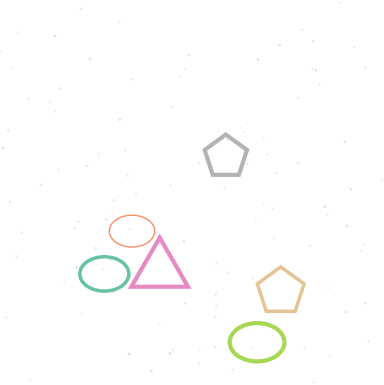[{"shape": "oval", "thickness": 2.5, "radius": 0.32, "center": [0.271, 0.288]}, {"shape": "oval", "thickness": 1, "radius": 0.29, "center": [0.343, 0.4]}, {"shape": "triangle", "thickness": 3, "radius": 0.42, "center": [0.415, 0.298]}, {"shape": "oval", "thickness": 3, "radius": 0.36, "center": [0.668, 0.111]}, {"shape": "pentagon", "thickness": 2.5, "radius": 0.32, "center": [0.729, 0.243]}, {"shape": "pentagon", "thickness": 3, "radius": 0.29, "center": [0.587, 0.593]}]